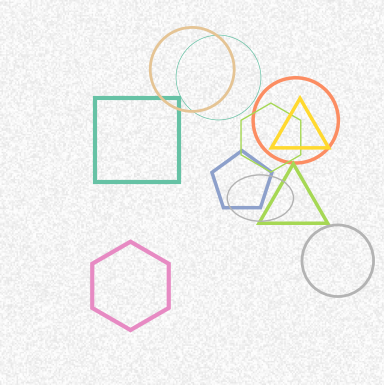[{"shape": "square", "thickness": 3, "radius": 0.55, "center": [0.357, 0.635]}, {"shape": "circle", "thickness": 0.5, "radius": 0.55, "center": [0.568, 0.799]}, {"shape": "circle", "thickness": 2.5, "radius": 0.55, "center": [0.768, 0.687]}, {"shape": "pentagon", "thickness": 2.5, "radius": 0.41, "center": [0.628, 0.527]}, {"shape": "hexagon", "thickness": 3, "radius": 0.57, "center": [0.339, 0.257]}, {"shape": "triangle", "thickness": 2.5, "radius": 0.52, "center": [0.762, 0.472]}, {"shape": "hexagon", "thickness": 1, "radius": 0.45, "center": [0.704, 0.643]}, {"shape": "triangle", "thickness": 2.5, "radius": 0.43, "center": [0.779, 0.659]}, {"shape": "circle", "thickness": 2, "radius": 0.55, "center": [0.499, 0.82]}, {"shape": "oval", "thickness": 1, "radius": 0.43, "center": [0.676, 0.486]}, {"shape": "circle", "thickness": 2, "radius": 0.46, "center": [0.877, 0.323]}]